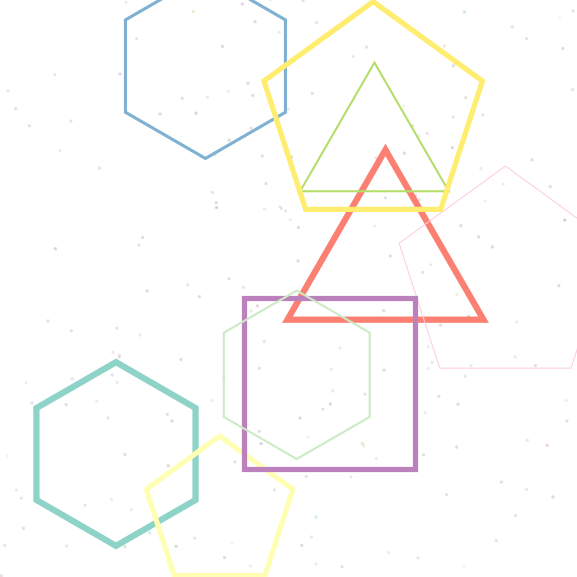[{"shape": "hexagon", "thickness": 3, "radius": 0.8, "center": [0.201, 0.213]}, {"shape": "pentagon", "thickness": 2.5, "radius": 0.67, "center": [0.38, 0.111]}, {"shape": "triangle", "thickness": 3, "radius": 0.98, "center": [0.667, 0.544]}, {"shape": "hexagon", "thickness": 1.5, "radius": 0.8, "center": [0.356, 0.885]}, {"shape": "triangle", "thickness": 1, "radius": 0.74, "center": [0.648, 0.742]}, {"shape": "pentagon", "thickness": 0.5, "radius": 0.97, "center": [0.875, 0.518]}, {"shape": "square", "thickness": 2.5, "radius": 0.74, "center": [0.571, 0.335]}, {"shape": "hexagon", "thickness": 1, "radius": 0.73, "center": [0.514, 0.35]}, {"shape": "pentagon", "thickness": 2.5, "radius": 0.99, "center": [0.646, 0.797]}]